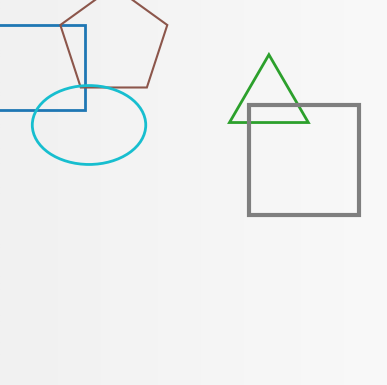[{"shape": "square", "thickness": 2, "radius": 0.55, "center": [0.107, 0.825]}, {"shape": "triangle", "thickness": 2, "radius": 0.59, "center": [0.694, 0.741]}, {"shape": "pentagon", "thickness": 1.5, "radius": 0.73, "center": [0.294, 0.89]}, {"shape": "square", "thickness": 3, "radius": 0.71, "center": [0.784, 0.584]}, {"shape": "oval", "thickness": 2, "radius": 0.73, "center": [0.23, 0.675]}]